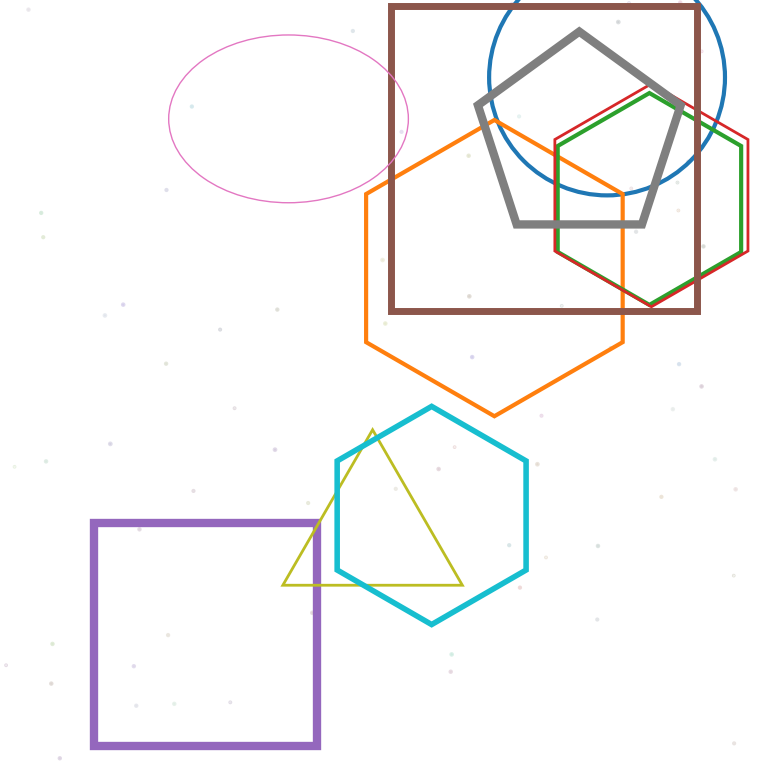[{"shape": "circle", "thickness": 1.5, "radius": 0.77, "center": [0.788, 0.899]}, {"shape": "hexagon", "thickness": 1.5, "radius": 0.96, "center": [0.642, 0.652]}, {"shape": "hexagon", "thickness": 1.5, "radius": 0.69, "center": [0.843, 0.742]}, {"shape": "hexagon", "thickness": 1, "radius": 0.72, "center": [0.846, 0.746]}, {"shape": "square", "thickness": 3, "radius": 0.72, "center": [0.267, 0.176]}, {"shape": "square", "thickness": 2.5, "radius": 0.99, "center": [0.706, 0.794]}, {"shape": "oval", "thickness": 0.5, "radius": 0.78, "center": [0.375, 0.846]}, {"shape": "pentagon", "thickness": 3, "radius": 0.69, "center": [0.752, 0.821]}, {"shape": "triangle", "thickness": 1, "radius": 0.67, "center": [0.484, 0.307]}, {"shape": "hexagon", "thickness": 2, "radius": 0.71, "center": [0.561, 0.331]}]